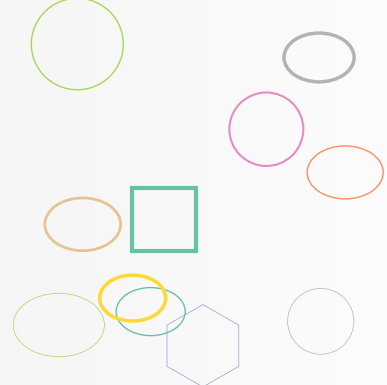[{"shape": "oval", "thickness": 1, "radius": 0.45, "center": [0.389, 0.191]}, {"shape": "square", "thickness": 3, "radius": 0.41, "center": [0.423, 0.43]}, {"shape": "oval", "thickness": 1, "radius": 0.49, "center": [0.891, 0.552]}, {"shape": "hexagon", "thickness": 0.5, "radius": 0.53, "center": [0.524, 0.102]}, {"shape": "circle", "thickness": 1.5, "radius": 0.48, "center": [0.687, 0.664]}, {"shape": "oval", "thickness": 0.5, "radius": 0.59, "center": [0.152, 0.156]}, {"shape": "circle", "thickness": 1, "radius": 0.59, "center": [0.2, 0.886]}, {"shape": "oval", "thickness": 2.5, "radius": 0.43, "center": [0.342, 0.226]}, {"shape": "oval", "thickness": 2, "radius": 0.49, "center": [0.214, 0.417]}, {"shape": "circle", "thickness": 0.5, "radius": 0.43, "center": [0.828, 0.165]}, {"shape": "oval", "thickness": 2.5, "radius": 0.45, "center": [0.823, 0.851]}]